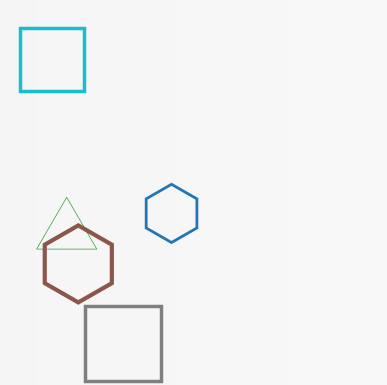[{"shape": "hexagon", "thickness": 2, "radius": 0.38, "center": [0.443, 0.446]}, {"shape": "triangle", "thickness": 0.5, "radius": 0.45, "center": [0.172, 0.398]}, {"shape": "hexagon", "thickness": 3, "radius": 0.5, "center": [0.202, 0.314]}, {"shape": "square", "thickness": 2.5, "radius": 0.49, "center": [0.317, 0.109]}, {"shape": "square", "thickness": 2.5, "radius": 0.41, "center": [0.134, 0.845]}]